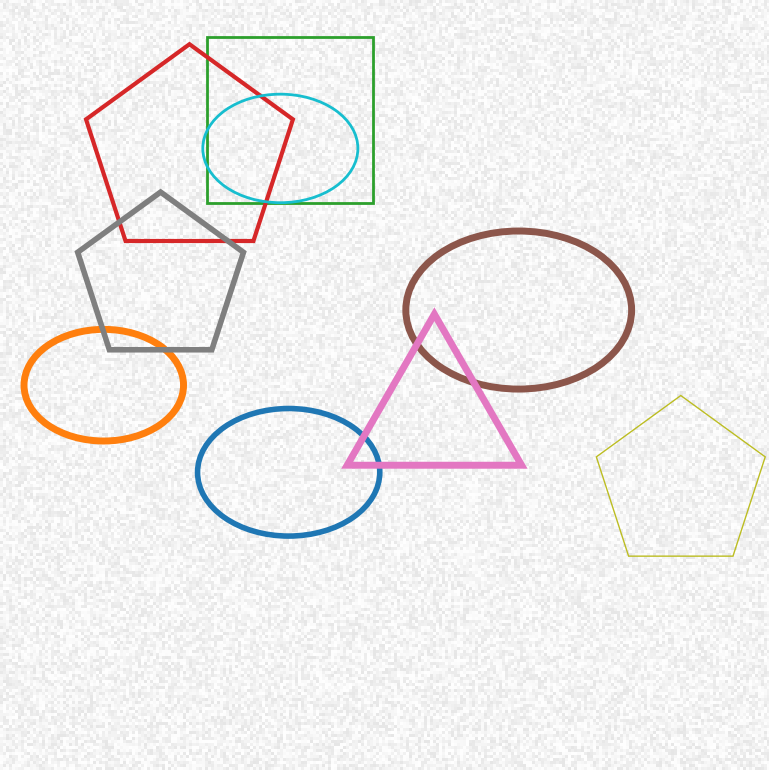[{"shape": "oval", "thickness": 2, "radius": 0.59, "center": [0.375, 0.387]}, {"shape": "oval", "thickness": 2.5, "radius": 0.52, "center": [0.135, 0.5]}, {"shape": "square", "thickness": 1, "radius": 0.54, "center": [0.377, 0.844]}, {"shape": "pentagon", "thickness": 1.5, "radius": 0.71, "center": [0.246, 0.801]}, {"shape": "oval", "thickness": 2.5, "radius": 0.73, "center": [0.674, 0.597]}, {"shape": "triangle", "thickness": 2.5, "radius": 0.65, "center": [0.564, 0.461]}, {"shape": "pentagon", "thickness": 2, "radius": 0.57, "center": [0.209, 0.637]}, {"shape": "pentagon", "thickness": 0.5, "radius": 0.58, "center": [0.884, 0.371]}, {"shape": "oval", "thickness": 1, "radius": 0.5, "center": [0.364, 0.807]}]